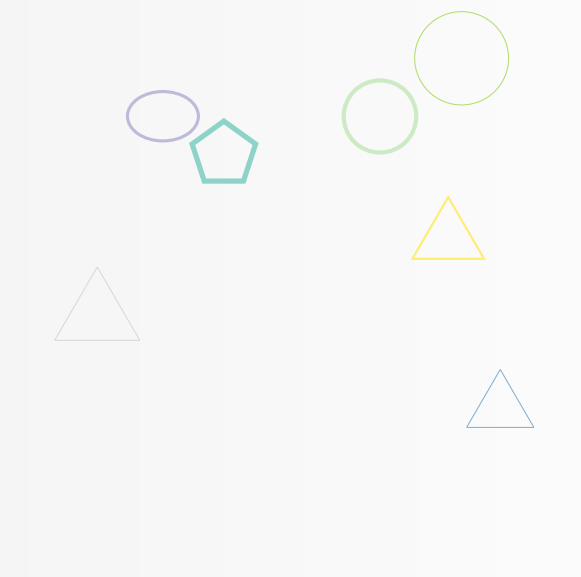[{"shape": "pentagon", "thickness": 2.5, "radius": 0.29, "center": [0.385, 0.732]}, {"shape": "oval", "thickness": 1.5, "radius": 0.31, "center": [0.28, 0.798]}, {"shape": "triangle", "thickness": 0.5, "radius": 0.33, "center": [0.861, 0.292]}, {"shape": "circle", "thickness": 0.5, "radius": 0.4, "center": [0.794, 0.898]}, {"shape": "triangle", "thickness": 0.5, "radius": 0.42, "center": [0.167, 0.452]}, {"shape": "circle", "thickness": 2, "radius": 0.31, "center": [0.654, 0.797]}, {"shape": "triangle", "thickness": 1, "radius": 0.36, "center": [0.771, 0.587]}]